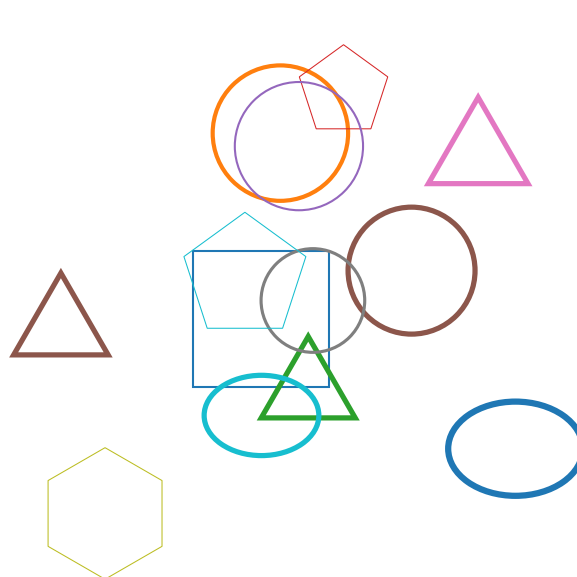[{"shape": "oval", "thickness": 3, "radius": 0.58, "center": [0.893, 0.222]}, {"shape": "square", "thickness": 1, "radius": 0.59, "center": [0.452, 0.447]}, {"shape": "circle", "thickness": 2, "radius": 0.59, "center": [0.486, 0.769]}, {"shape": "triangle", "thickness": 2.5, "radius": 0.47, "center": [0.534, 0.322]}, {"shape": "pentagon", "thickness": 0.5, "radius": 0.4, "center": [0.595, 0.841]}, {"shape": "circle", "thickness": 1, "radius": 0.56, "center": [0.518, 0.746]}, {"shape": "triangle", "thickness": 2.5, "radius": 0.47, "center": [0.105, 0.432]}, {"shape": "circle", "thickness": 2.5, "radius": 0.55, "center": [0.713, 0.531]}, {"shape": "triangle", "thickness": 2.5, "radius": 0.5, "center": [0.828, 0.731]}, {"shape": "circle", "thickness": 1.5, "radius": 0.45, "center": [0.542, 0.479]}, {"shape": "hexagon", "thickness": 0.5, "radius": 0.57, "center": [0.182, 0.11]}, {"shape": "oval", "thickness": 2.5, "radius": 0.5, "center": [0.453, 0.28]}, {"shape": "pentagon", "thickness": 0.5, "radius": 0.56, "center": [0.424, 0.521]}]